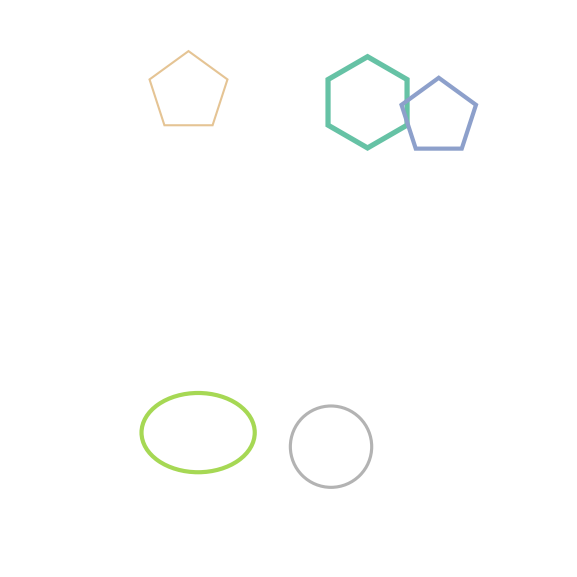[{"shape": "hexagon", "thickness": 2.5, "radius": 0.39, "center": [0.636, 0.822]}, {"shape": "pentagon", "thickness": 2, "radius": 0.34, "center": [0.76, 0.797]}, {"shape": "oval", "thickness": 2, "radius": 0.49, "center": [0.343, 0.25]}, {"shape": "pentagon", "thickness": 1, "radius": 0.35, "center": [0.326, 0.84]}, {"shape": "circle", "thickness": 1.5, "radius": 0.35, "center": [0.573, 0.226]}]